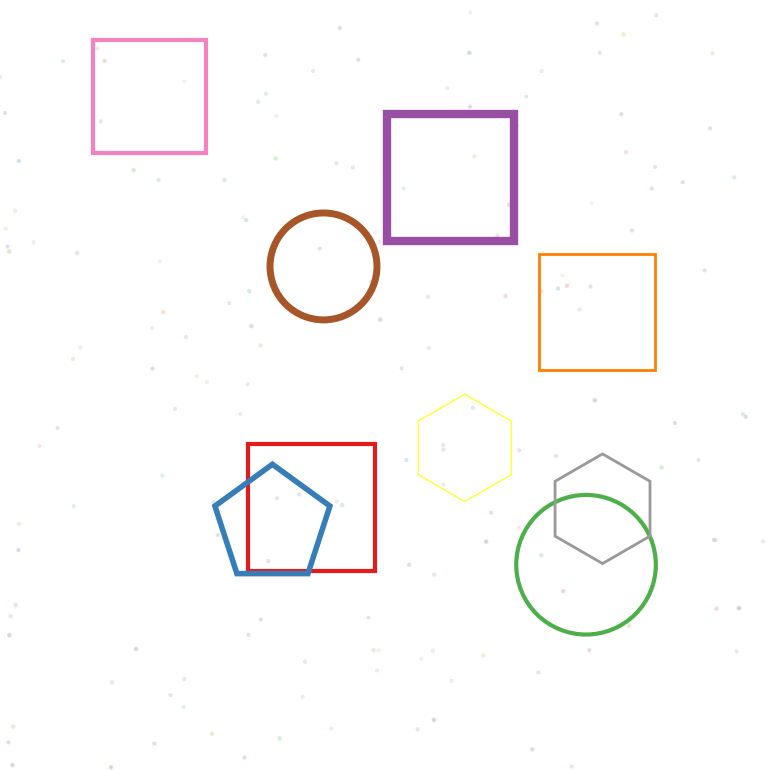[{"shape": "square", "thickness": 1.5, "radius": 0.41, "center": [0.405, 0.341]}, {"shape": "pentagon", "thickness": 2, "radius": 0.39, "center": [0.354, 0.319]}, {"shape": "circle", "thickness": 1.5, "radius": 0.45, "center": [0.761, 0.267]}, {"shape": "square", "thickness": 3, "radius": 0.41, "center": [0.585, 0.77]}, {"shape": "square", "thickness": 1, "radius": 0.38, "center": [0.775, 0.595]}, {"shape": "hexagon", "thickness": 0.5, "radius": 0.35, "center": [0.604, 0.418]}, {"shape": "circle", "thickness": 2.5, "radius": 0.35, "center": [0.42, 0.654]}, {"shape": "square", "thickness": 1.5, "radius": 0.37, "center": [0.194, 0.874]}, {"shape": "hexagon", "thickness": 1, "radius": 0.36, "center": [0.783, 0.339]}]